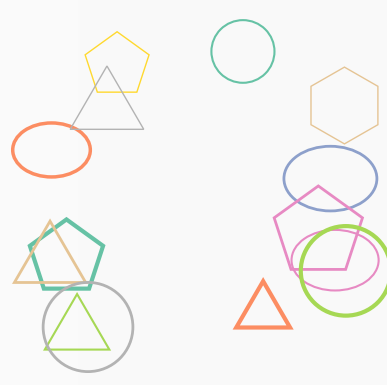[{"shape": "pentagon", "thickness": 3, "radius": 0.5, "center": [0.172, 0.331]}, {"shape": "circle", "thickness": 1.5, "radius": 0.41, "center": [0.627, 0.866]}, {"shape": "triangle", "thickness": 3, "radius": 0.4, "center": [0.679, 0.189]}, {"shape": "oval", "thickness": 2.5, "radius": 0.5, "center": [0.133, 0.611]}, {"shape": "oval", "thickness": 2, "radius": 0.6, "center": [0.853, 0.536]}, {"shape": "oval", "thickness": 1.5, "radius": 0.56, "center": [0.865, 0.324]}, {"shape": "pentagon", "thickness": 2, "radius": 0.6, "center": [0.821, 0.397]}, {"shape": "triangle", "thickness": 1.5, "radius": 0.48, "center": [0.199, 0.14]}, {"shape": "circle", "thickness": 3, "radius": 0.58, "center": [0.892, 0.296]}, {"shape": "pentagon", "thickness": 1, "radius": 0.43, "center": [0.302, 0.831]}, {"shape": "hexagon", "thickness": 1, "radius": 0.5, "center": [0.889, 0.726]}, {"shape": "triangle", "thickness": 2, "radius": 0.53, "center": [0.129, 0.319]}, {"shape": "circle", "thickness": 2, "radius": 0.58, "center": [0.227, 0.151]}, {"shape": "triangle", "thickness": 1, "radius": 0.55, "center": [0.276, 0.719]}]